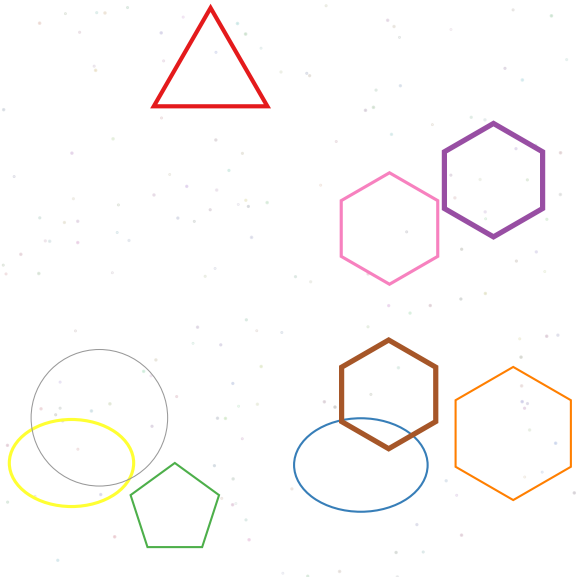[{"shape": "triangle", "thickness": 2, "radius": 0.57, "center": [0.365, 0.872]}, {"shape": "oval", "thickness": 1, "radius": 0.58, "center": [0.625, 0.194]}, {"shape": "pentagon", "thickness": 1, "radius": 0.4, "center": [0.303, 0.117]}, {"shape": "hexagon", "thickness": 2.5, "radius": 0.49, "center": [0.855, 0.687]}, {"shape": "hexagon", "thickness": 1, "radius": 0.58, "center": [0.889, 0.248]}, {"shape": "oval", "thickness": 1.5, "radius": 0.54, "center": [0.124, 0.197]}, {"shape": "hexagon", "thickness": 2.5, "radius": 0.47, "center": [0.673, 0.316]}, {"shape": "hexagon", "thickness": 1.5, "radius": 0.48, "center": [0.674, 0.603]}, {"shape": "circle", "thickness": 0.5, "radius": 0.59, "center": [0.172, 0.276]}]